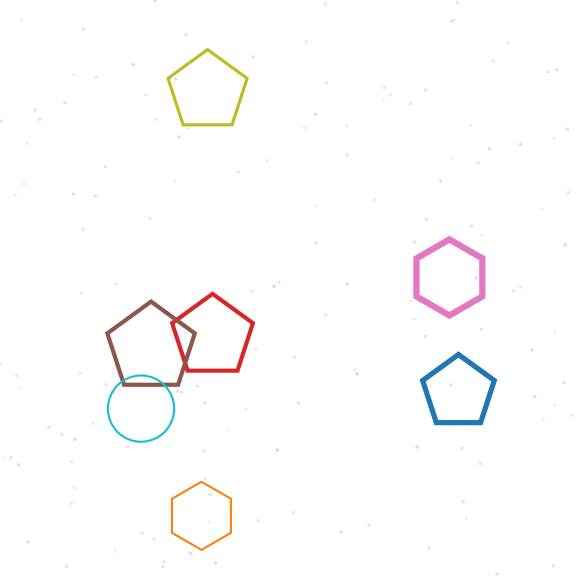[{"shape": "pentagon", "thickness": 2.5, "radius": 0.33, "center": [0.794, 0.32]}, {"shape": "hexagon", "thickness": 1, "radius": 0.29, "center": [0.349, 0.106]}, {"shape": "pentagon", "thickness": 2, "radius": 0.37, "center": [0.368, 0.417]}, {"shape": "pentagon", "thickness": 2, "radius": 0.4, "center": [0.262, 0.397]}, {"shape": "hexagon", "thickness": 3, "radius": 0.33, "center": [0.778, 0.519]}, {"shape": "pentagon", "thickness": 1.5, "radius": 0.36, "center": [0.359, 0.841]}, {"shape": "circle", "thickness": 1, "radius": 0.29, "center": [0.244, 0.292]}]